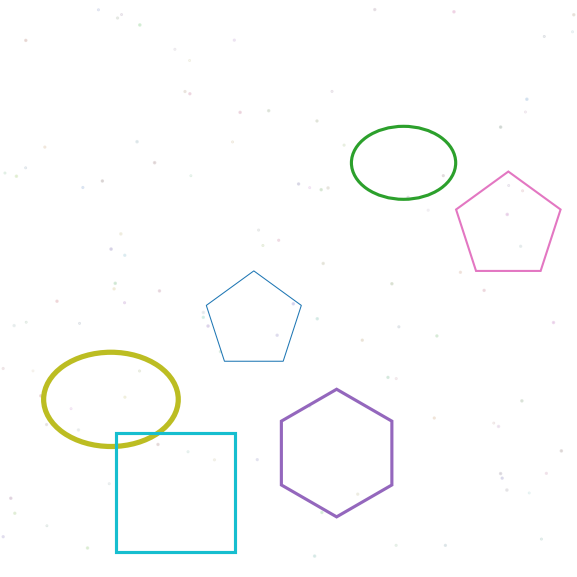[{"shape": "pentagon", "thickness": 0.5, "radius": 0.43, "center": [0.44, 0.444]}, {"shape": "oval", "thickness": 1.5, "radius": 0.45, "center": [0.699, 0.717]}, {"shape": "hexagon", "thickness": 1.5, "radius": 0.55, "center": [0.583, 0.215]}, {"shape": "pentagon", "thickness": 1, "radius": 0.48, "center": [0.88, 0.607]}, {"shape": "oval", "thickness": 2.5, "radius": 0.58, "center": [0.192, 0.308]}, {"shape": "square", "thickness": 1.5, "radius": 0.52, "center": [0.304, 0.146]}]